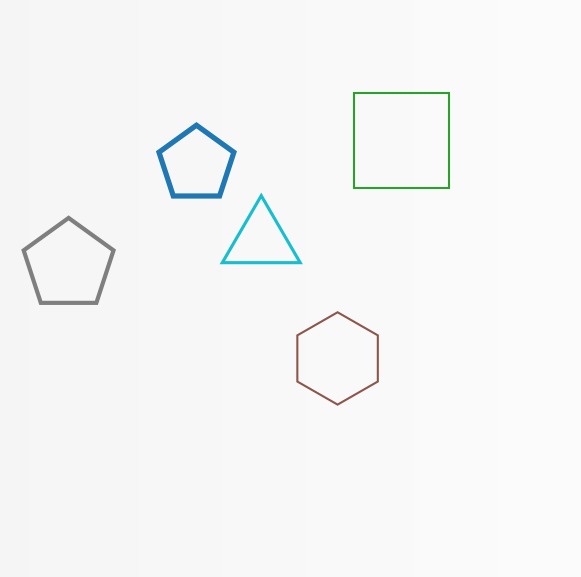[{"shape": "pentagon", "thickness": 2.5, "radius": 0.34, "center": [0.338, 0.715]}, {"shape": "square", "thickness": 1, "radius": 0.41, "center": [0.69, 0.756]}, {"shape": "hexagon", "thickness": 1, "radius": 0.4, "center": [0.581, 0.378]}, {"shape": "pentagon", "thickness": 2, "radius": 0.41, "center": [0.118, 0.54]}, {"shape": "triangle", "thickness": 1.5, "radius": 0.39, "center": [0.449, 0.583]}]